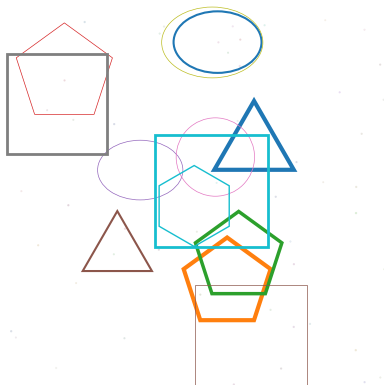[{"shape": "triangle", "thickness": 3, "radius": 0.6, "center": [0.66, 0.619]}, {"shape": "oval", "thickness": 1.5, "radius": 0.57, "center": [0.565, 0.891]}, {"shape": "pentagon", "thickness": 3, "radius": 0.59, "center": [0.59, 0.264]}, {"shape": "pentagon", "thickness": 2.5, "radius": 0.59, "center": [0.62, 0.333]}, {"shape": "pentagon", "thickness": 0.5, "radius": 0.66, "center": [0.167, 0.809]}, {"shape": "oval", "thickness": 0.5, "radius": 0.55, "center": [0.364, 0.558]}, {"shape": "square", "thickness": 0.5, "radius": 0.73, "center": [0.653, 0.114]}, {"shape": "triangle", "thickness": 1.5, "radius": 0.52, "center": [0.305, 0.348]}, {"shape": "circle", "thickness": 0.5, "radius": 0.51, "center": [0.559, 0.592]}, {"shape": "square", "thickness": 2, "radius": 0.65, "center": [0.149, 0.729]}, {"shape": "oval", "thickness": 0.5, "radius": 0.66, "center": [0.551, 0.89]}, {"shape": "hexagon", "thickness": 1, "radius": 0.53, "center": [0.504, 0.465]}, {"shape": "square", "thickness": 2, "radius": 0.73, "center": [0.549, 0.504]}]